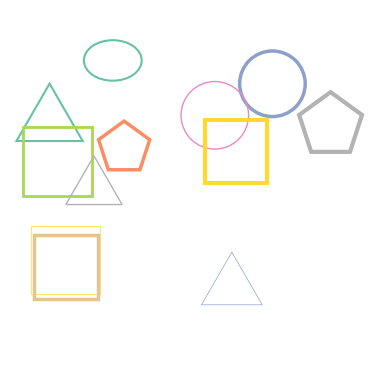[{"shape": "triangle", "thickness": 1.5, "radius": 0.5, "center": [0.129, 0.683]}, {"shape": "oval", "thickness": 1.5, "radius": 0.38, "center": [0.293, 0.843]}, {"shape": "pentagon", "thickness": 2.5, "radius": 0.35, "center": [0.322, 0.616]}, {"shape": "triangle", "thickness": 0.5, "radius": 0.46, "center": [0.602, 0.254]}, {"shape": "circle", "thickness": 2.5, "radius": 0.43, "center": [0.708, 0.782]}, {"shape": "circle", "thickness": 1, "radius": 0.44, "center": [0.558, 0.701]}, {"shape": "square", "thickness": 2, "radius": 0.45, "center": [0.149, 0.581]}, {"shape": "square", "thickness": 0.5, "radius": 0.44, "center": [0.17, 0.325]}, {"shape": "square", "thickness": 3, "radius": 0.41, "center": [0.613, 0.606]}, {"shape": "square", "thickness": 2.5, "radius": 0.42, "center": [0.171, 0.306]}, {"shape": "triangle", "thickness": 1, "radius": 0.42, "center": [0.244, 0.511]}, {"shape": "pentagon", "thickness": 3, "radius": 0.43, "center": [0.859, 0.675]}]